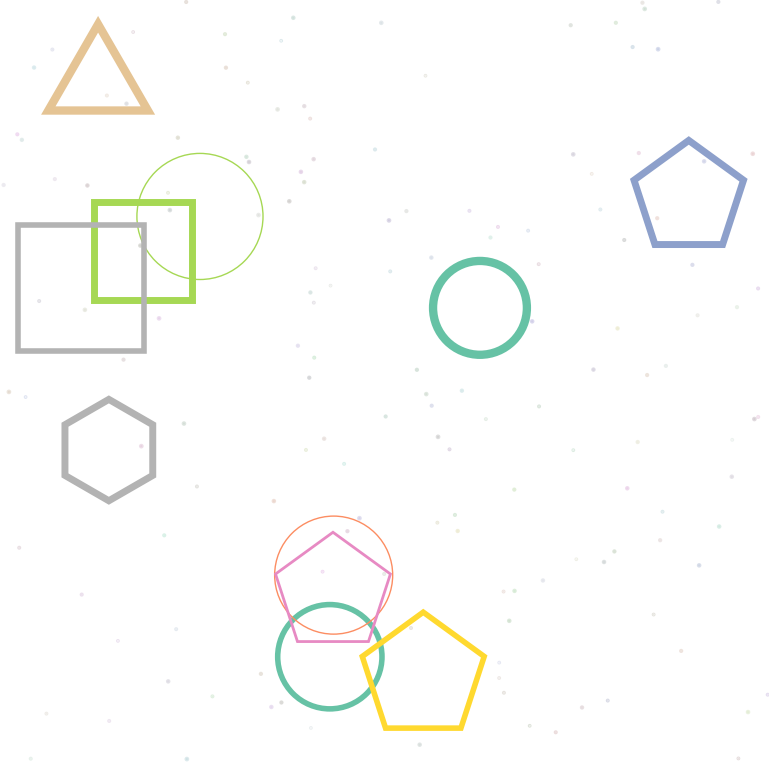[{"shape": "circle", "thickness": 3, "radius": 0.3, "center": [0.623, 0.6]}, {"shape": "circle", "thickness": 2, "radius": 0.34, "center": [0.428, 0.147]}, {"shape": "circle", "thickness": 0.5, "radius": 0.38, "center": [0.433, 0.253]}, {"shape": "pentagon", "thickness": 2.5, "radius": 0.37, "center": [0.895, 0.743]}, {"shape": "pentagon", "thickness": 1, "radius": 0.39, "center": [0.432, 0.23]}, {"shape": "circle", "thickness": 0.5, "radius": 0.41, "center": [0.26, 0.719]}, {"shape": "square", "thickness": 2.5, "radius": 0.32, "center": [0.185, 0.674]}, {"shape": "pentagon", "thickness": 2, "radius": 0.42, "center": [0.55, 0.122]}, {"shape": "triangle", "thickness": 3, "radius": 0.37, "center": [0.127, 0.894]}, {"shape": "hexagon", "thickness": 2.5, "radius": 0.33, "center": [0.141, 0.415]}, {"shape": "square", "thickness": 2, "radius": 0.41, "center": [0.105, 0.626]}]